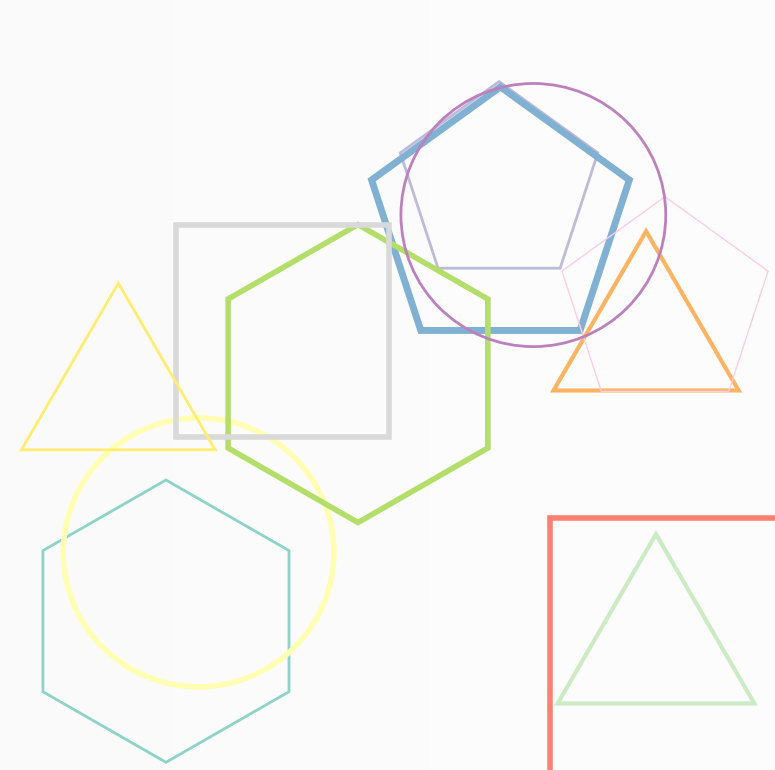[{"shape": "hexagon", "thickness": 1, "radius": 0.92, "center": [0.214, 0.193]}, {"shape": "circle", "thickness": 2, "radius": 0.87, "center": [0.256, 0.283]}, {"shape": "pentagon", "thickness": 1, "radius": 0.67, "center": [0.644, 0.76]}, {"shape": "square", "thickness": 2, "radius": 0.93, "center": [0.897, 0.141]}, {"shape": "pentagon", "thickness": 2.5, "radius": 0.87, "center": [0.646, 0.712]}, {"shape": "triangle", "thickness": 1.5, "radius": 0.69, "center": [0.834, 0.562]}, {"shape": "hexagon", "thickness": 2, "radius": 0.97, "center": [0.462, 0.515]}, {"shape": "pentagon", "thickness": 0.5, "radius": 0.7, "center": [0.858, 0.605]}, {"shape": "square", "thickness": 2, "radius": 0.69, "center": [0.364, 0.57]}, {"shape": "circle", "thickness": 1, "radius": 0.85, "center": [0.688, 0.721]}, {"shape": "triangle", "thickness": 1.5, "radius": 0.73, "center": [0.846, 0.16]}, {"shape": "triangle", "thickness": 1, "radius": 0.72, "center": [0.153, 0.488]}]